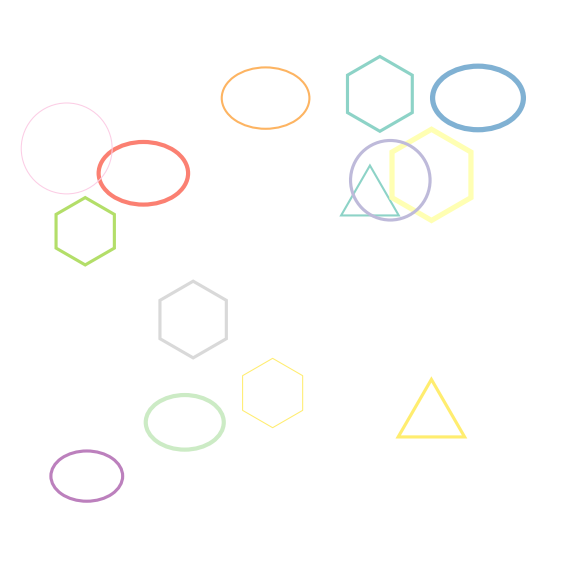[{"shape": "triangle", "thickness": 1, "radius": 0.29, "center": [0.641, 0.655]}, {"shape": "hexagon", "thickness": 1.5, "radius": 0.32, "center": [0.658, 0.837]}, {"shape": "hexagon", "thickness": 2.5, "radius": 0.39, "center": [0.747, 0.696]}, {"shape": "circle", "thickness": 1.5, "radius": 0.34, "center": [0.676, 0.687]}, {"shape": "oval", "thickness": 2, "radius": 0.39, "center": [0.248, 0.699]}, {"shape": "oval", "thickness": 2.5, "radius": 0.39, "center": [0.828, 0.83]}, {"shape": "oval", "thickness": 1, "radius": 0.38, "center": [0.46, 0.829]}, {"shape": "hexagon", "thickness": 1.5, "radius": 0.29, "center": [0.148, 0.599]}, {"shape": "circle", "thickness": 0.5, "radius": 0.39, "center": [0.115, 0.742]}, {"shape": "hexagon", "thickness": 1.5, "radius": 0.33, "center": [0.334, 0.446]}, {"shape": "oval", "thickness": 1.5, "radius": 0.31, "center": [0.15, 0.175]}, {"shape": "oval", "thickness": 2, "radius": 0.34, "center": [0.32, 0.268]}, {"shape": "hexagon", "thickness": 0.5, "radius": 0.3, "center": [0.472, 0.319]}, {"shape": "triangle", "thickness": 1.5, "radius": 0.33, "center": [0.747, 0.276]}]